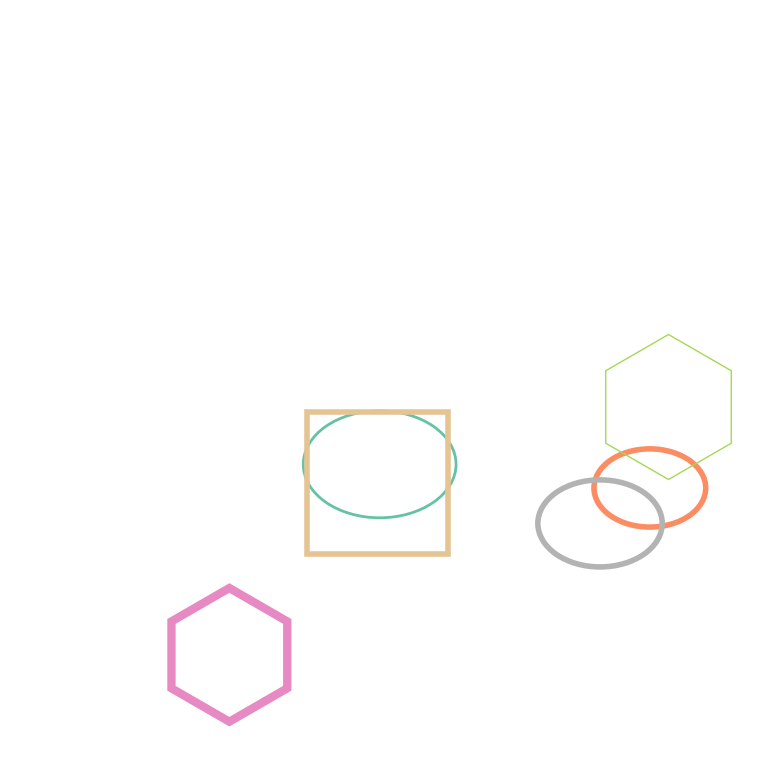[{"shape": "oval", "thickness": 1, "radius": 0.5, "center": [0.493, 0.397]}, {"shape": "oval", "thickness": 2, "radius": 0.36, "center": [0.844, 0.366]}, {"shape": "hexagon", "thickness": 3, "radius": 0.43, "center": [0.298, 0.15]}, {"shape": "hexagon", "thickness": 0.5, "radius": 0.47, "center": [0.868, 0.471]}, {"shape": "square", "thickness": 2, "radius": 0.46, "center": [0.49, 0.373]}, {"shape": "oval", "thickness": 2, "radius": 0.4, "center": [0.779, 0.32]}]